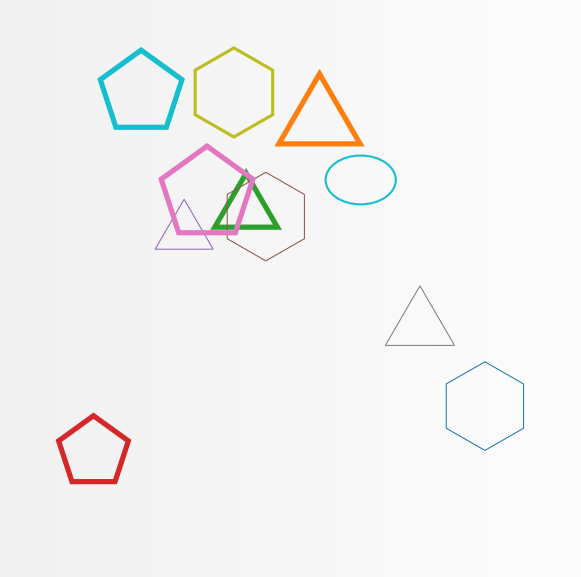[{"shape": "hexagon", "thickness": 0.5, "radius": 0.38, "center": [0.834, 0.296]}, {"shape": "triangle", "thickness": 2.5, "radius": 0.4, "center": [0.55, 0.79]}, {"shape": "triangle", "thickness": 2.5, "radius": 0.31, "center": [0.423, 0.637]}, {"shape": "pentagon", "thickness": 2.5, "radius": 0.32, "center": [0.161, 0.216]}, {"shape": "triangle", "thickness": 0.5, "radius": 0.29, "center": [0.317, 0.596]}, {"shape": "hexagon", "thickness": 0.5, "radius": 0.38, "center": [0.457, 0.624]}, {"shape": "pentagon", "thickness": 2.5, "radius": 0.41, "center": [0.356, 0.663]}, {"shape": "triangle", "thickness": 0.5, "radius": 0.34, "center": [0.722, 0.435]}, {"shape": "hexagon", "thickness": 1.5, "radius": 0.39, "center": [0.402, 0.839]}, {"shape": "pentagon", "thickness": 2.5, "radius": 0.37, "center": [0.243, 0.838]}, {"shape": "oval", "thickness": 1, "radius": 0.3, "center": [0.621, 0.688]}]